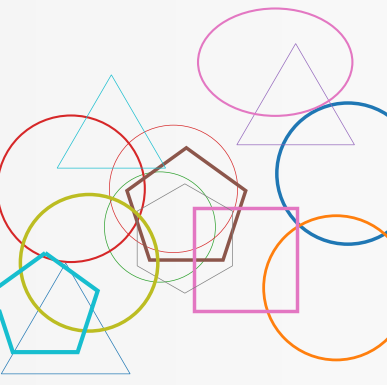[{"shape": "circle", "thickness": 2.5, "radius": 0.92, "center": [0.898, 0.549]}, {"shape": "triangle", "thickness": 0.5, "radius": 0.96, "center": [0.17, 0.125]}, {"shape": "circle", "thickness": 2, "radius": 0.94, "center": [0.868, 0.252]}, {"shape": "circle", "thickness": 0.5, "radius": 0.72, "center": [0.413, 0.41]}, {"shape": "circle", "thickness": 1.5, "radius": 0.95, "center": [0.183, 0.51]}, {"shape": "circle", "thickness": 0.5, "radius": 0.83, "center": [0.448, 0.509]}, {"shape": "triangle", "thickness": 0.5, "radius": 0.88, "center": [0.763, 0.712]}, {"shape": "pentagon", "thickness": 2.5, "radius": 0.81, "center": [0.481, 0.455]}, {"shape": "oval", "thickness": 1.5, "radius": 1.0, "center": [0.71, 0.838]}, {"shape": "square", "thickness": 2.5, "radius": 0.67, "center": [0.634, 0.326]}, {"shape": "hexagon", "thickness": 0.5, "radius": 0.71, "center": [0.477, 0.381]}, {"shape": "circle", "thickness": 2.5, "radius": 0.89, "center": [0.23, 0.317]}, {"shape": "triangle", "thickness": 0.5, "radius": 0.81, "center": [0.287, 0.644]}, {"shape": "pentagon", "thickness": 3, "radius": 0.71, "center": [0.117, 0.201]}]